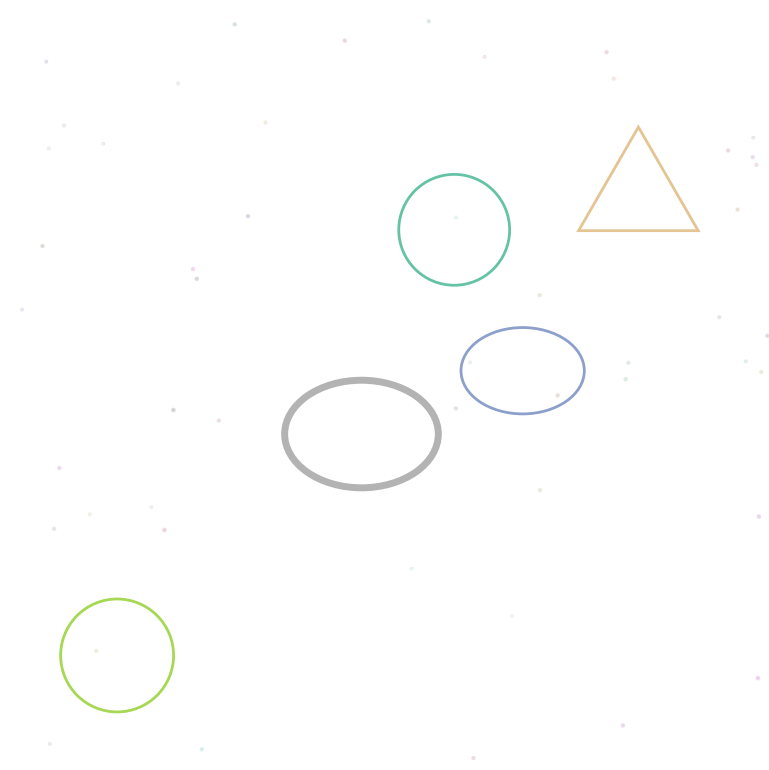[{"shape": "circle", "thickness": 1, "radius": 0.36, "center": [0.59, 0.702]}, {"shape": "oval", "thickness": 1, "radius": 0.4, "center": [0.679, 0.519]}, {"shape": "circle", "thickness": 1, "radius": 0.37, "center": [0.152, 0.149]}, {"shape": "triangle", "thickness": 1, "radius": 0.45, "center": [0.829, 0.745]}, {"shape": "oval", "thickness": 2.5, "radius": 0.5, "center": [0.469, 0.436]}]